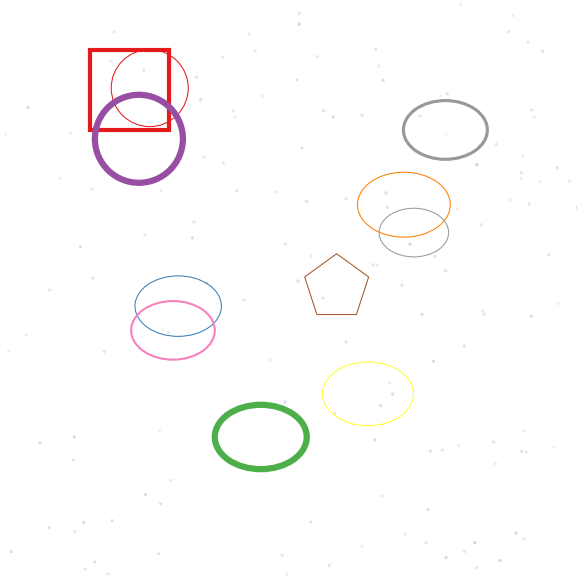[{"shape": "circle", "thickness": 0.5, "radius": 0.33, "center": [0.259, 0.847]}, {"shape": "square", "thickness": 2, "radius": 0.35, "center": [0.224, 0.843]}, {"shape": "oval", "thickness": 0.5, "radius": 0.37, "center": [0.309, 0.469]}, {"shape": "oval", "thickness": 3, "radius": 0.4, "center": [0.452, 0.242]}, {"shape": "circle", "thickness": 3, "radius": 0.38, "center": [0.241, 0.759]}, {"shape": "oval", "thickness": 0.5, "radius": 0.4, "center": [0.699, 0.645]}, {"shape": "oval", "thickness": 0.5, "radius": 0.39, "center": [0.637, 0.317]}, {"shape": "pentagon", "thickness": 0.5, "radius": 0.29, "center": [0.583, 0.502]}, {"shape": "oval", "thickness": 1, "radius": 0.36, "center": [0.3, 0.427]}, {"shape": "oval", "thickness": 0.5, "radius": 0.3, "center": [0.717, 0.596]}, {"shape": "oval", "thickness": 1.5, "radius": 0.36, "center": [0.771, 0.774]}]